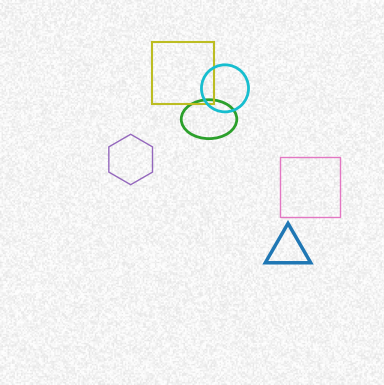[{"shape": "triangle", "thickness": 2.5, "radius": 0.34, "center": [0.748, 0.352]}, {"shape": "oval", "thickness": 2, "radius": 0.36, "center": [0.543, 0.69]}, {"shape": "hexagon", "thickness": 1, "radius": 0.33, "center": [0.339, 0.586]}, {"shape": "square", "thickness": 1, "radius": 0.39, "center": [0.806, 0.513]}, {"shape": "square", "thickness": 1.5, "radius": 0.41, "center": [0.475, 0.81]}, {"shape": "circle", "thickness": 2, "radius": 0.31, "center": [0.584, 0.771]}]